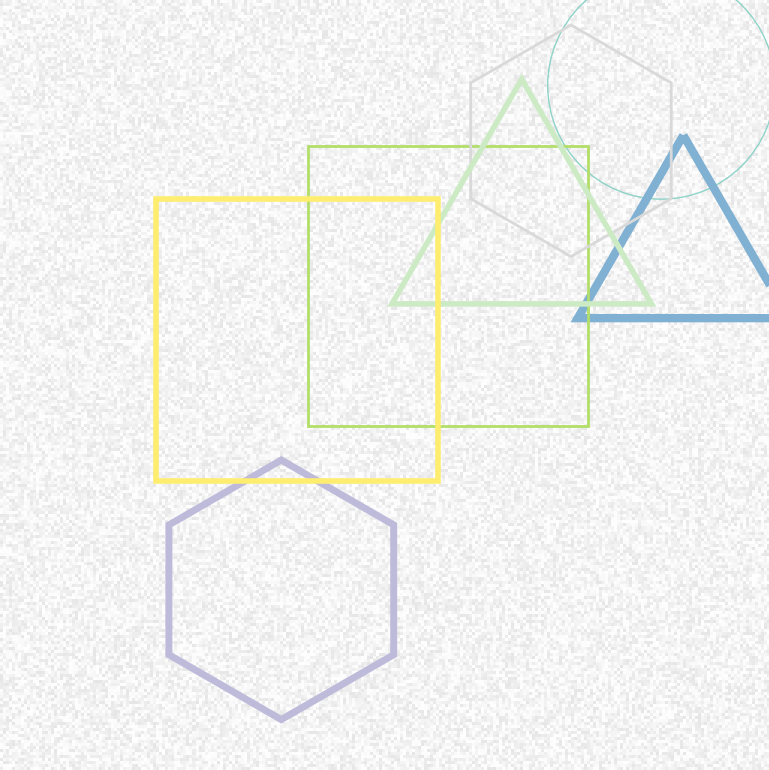[{"shape": "circle", "thickness": 0.5, "radius": 0.74, "center": [0.859, 0.889]}, {"shape": "hexagon", "thickness": 2.5, "radius": 0.84, "center": [0.365, 0.234]}, {"shape": "triangle", "thickness": 3, "radius": 0.79, "center": [0.887, 0.666]}, {"shape": "square", "thickness": 1, "radius": 0.91, "center": [0.582, 0.629]}, {"shape": "hexagon", "thickness": 1, "radius": 0.75, "center": [0.742, 0.817]}, {"shape": "triangle", "thickness": 2, "radius": 0.97, "center": [0.678, 0.703]}, {"shape": "square", "thickness": 2, "radius": 0.92, "center": [0.386, 0.558]}]